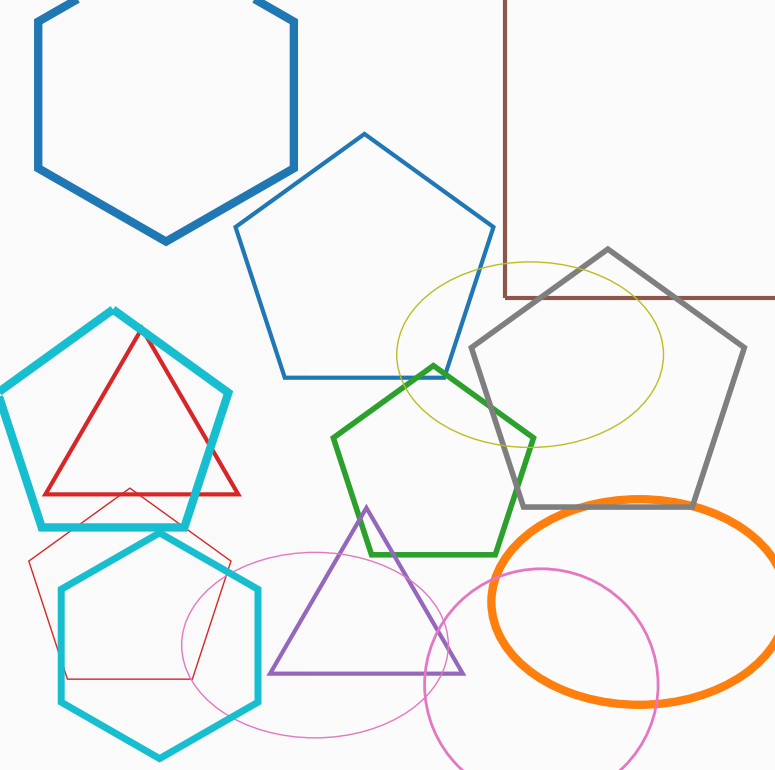[{"shape": "pentagon", "thickness": 1.5, "radius": 0.87, "center": [0.47, 0.651]}, {"shape": "hexagon", "thickness": 3, "radius": 0.95, "center": [0.214, 0.877]}, {"shape": "oval", "thickness": 3, "radius": 0.95, "center": [0.825, 0.218]}, {"shape": "pentagon", "thickness": 2, "radius": 0.68, "center": [0.559, 0.389]}, {"shape": "triangle", "thickness": 1.5, "radius": 0.72, "center": [0.183, 0.43]}, {"shape": "pentagon", "thickness": 0.5, "radius": 0.69, "center": [0.168, 0.229]}, {"shape": "triangle", "thickness": 1.5, "radius": 0.72, "center": [0.473, 0.197]}, {"shape": "square", "thickness": 1.5, "radius": 0.99, "center": [0.85, 0.811]}, {"shape": "circle", "thickness": 1, "radius": 0.75, "center": [0.699, 0.111]}, {"shape": "oval", "thickness": 0.5, "radius": 0.86, "center": [0.406, 0.162]}, {"shape": "pentagon", "thickness": 2, "radius": 0.93, "center": [0.784, 0.491]}, {"shape": "oval", "thickness": 0.5, "radius": 0.86, "center": [0.684, 0.539]}, {"shape": "hexagon", "thickness": 2.5, "radius": 0.73, "center": [0.206, 0.161]}, {"shape": "pentagon", "thickness": 3, "radius": 0.78, "center": [0.146, 0.442]}]